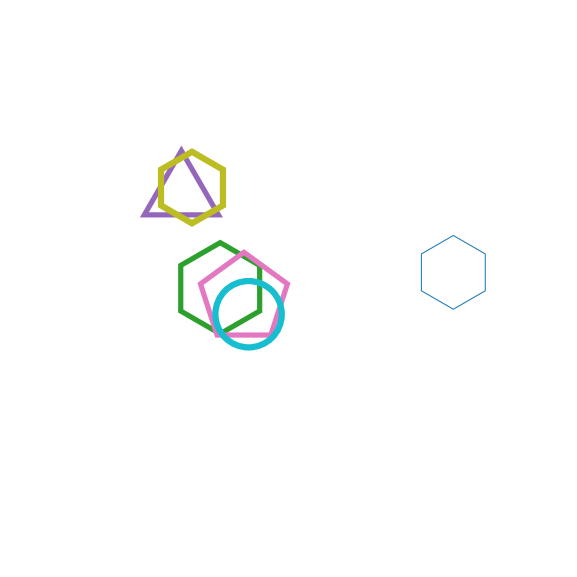[{"shape": "hexagon", "thickness": 0.5, "radius": 0.32, "center": [0.785, 0.528]}, {"shape": "hexagon", "thickness": 2.5, "radius": 0.39, "center": [0.381, 0.5]}, {"shape": "triangle", "thickness": 2.5, "radius": 0.37, "center": [0.314, 0.664]}, {"shape": "pentagon", "thickness": 2.5, "radius": 0.4, "center": [0.422, 0.483]}, {"shape": "hexagon", "thickness": 3, "radius": 0.31, "center": [0.332, 0.674]}, {"shape": "circle", "thickness": 3, "radius": 0.29, "center": [0.43, 0.455]}]